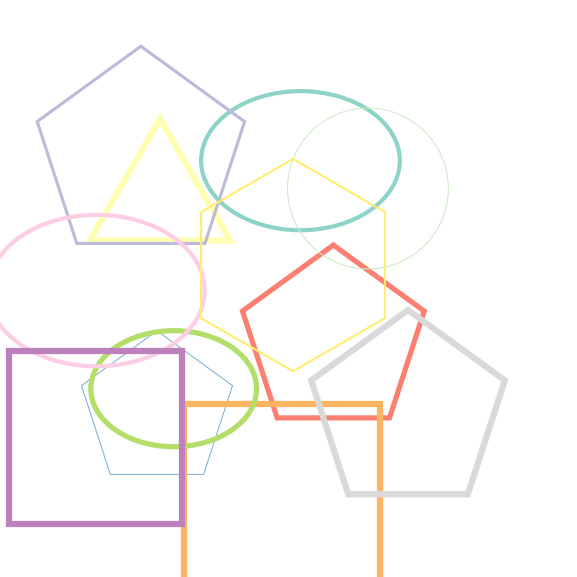[{"shape": "oval", "thickness": 2, "radius": 0.86, "center": [0.52, 0.721]}, {"shape": "triangle", "thickness": 3, "radius": 0.7, "center": [0.277, 0.653]}, {"shape": "pentagon", "thickness": 1.5, "radius": 0.94, "center": [0.244, 0.73]}, {"shape": "pentagon", "thickness": 2.5, "radius": 0.83, "center": [0.577, 0.409]}, {"shape": "pentagon", "thickness": 0.5, "radius": 0.69, "center": [0.272, 0.289]}, {"shape": "square", "thickness": 3, "radius": 0.85, "center": [0.488, 0.129]}, {"shape": "oval", "thickness": 2.5, "radius": 0.72, "center": [0.301, 0.326]}, {"shape": "oval", "thickness": 2, "radius": 0.94, "center": [0.167, 0.496]}, {"shape": "pentagon", "thickness": 3, "radius": 0.88, "center": [0.707, 0.286]}, {"shape": "square", "thickness": 3, "radius": 0.75, "center": [0.166, 0.242]}, {"shape": "circle", "thickness": 0.5, "radius": 0.7, "center": [0.637, 0.673]}, {"shape": "hexagon", "thickness": 1, "radius": 0.92, "center": [0.507, 0.54]}]